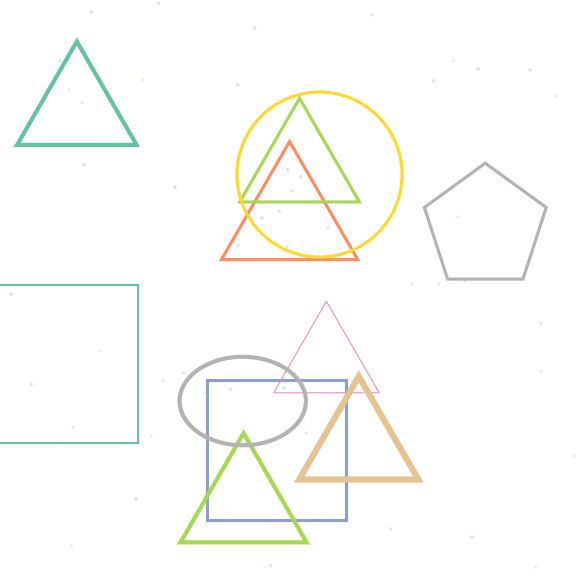[{"shape": "triangle", "thickness": 2, "radius": 0.6, "center": [0.133, 0.808]}, {"shape": "square", "thickness": 1, "radius": 0.68, "center": [0.102, 0.368]}, {"shape": "triangle", "thickness": 1.5, "radius": 0.68, "center": [0.501, 0.618]}, {"shape": "square", "thickness": 1.5, "radius": 0.6, "center": [0.478, 0.22]}, {"shape": "triangle", "thickness": 0.5, "radius": 0.53, "center": [0.565, 0.372]}, {"shape": "triangle", "thickness": 1.5, "radius": 0.6, "center": [0.519, 0.709]}, {"shape": "triangle", "thickness": 2, "radius": 0.63, "center": [0.422, 0.123]}, {"shape": "circle", "thickness": 1.5, "radius": 0.71, "center": [0.553, 0.697]}, {"shape": "triangle", "thickness": 3, "radius": 0.6, "center": [0.621, 0.228]}, {"shape": "oval", "thickness": 2, "radius": 0.55, "center": [0.42, 0.305]}, {"shape": "pentagon", "thickness": 1.5, "radius": 0.55, "center": [0.84, 0.606]}]